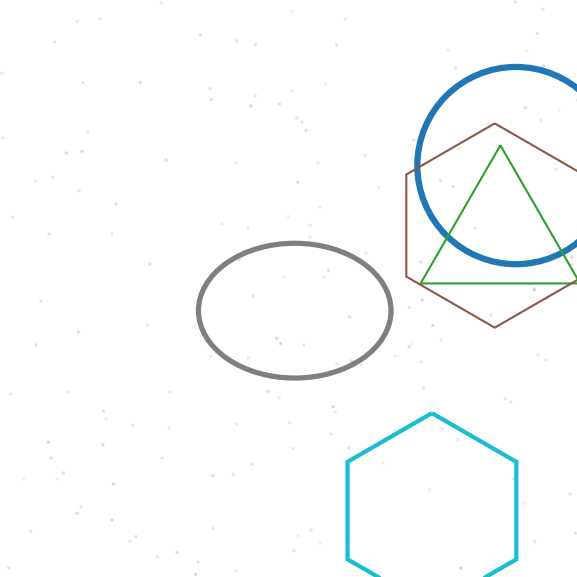[{"shape": "circle", "thickness": 3, "radius": 0.85, "center": [0.893, 0.712]}, {"shape": "triangle", "thickness": 1, "radius": 0.8, "center": [0.866, 0.588]}, {"shape": "hexagon", "thickness": 1, "radius": 0.88, "center": [0.857, 0.609]}, {"shape": "oval", "thickness": 2.5, "radius": 0.83, "center": [0.51, 0.461]}, {"shape": "hexagon", "thickness": 2, "radius": 0.84, "center": [0.748, 0.115]}]